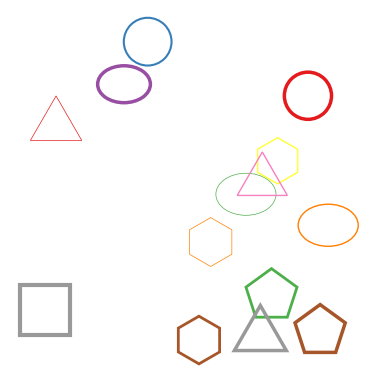[{"shape": "circle", "thickness": 2.5, "radius": 0.31, "center": [0.8, 0.751]}, {"shape": "triangle", "thickness": 0.5, "radius": 0.39, "center": [0.146, 0.674]}, {"shape": "circle", "thickness": 1.5, "radius": 0.31, "center": [0.384, 0.892]}, {"shape": "oval", "thickness": 0.5, "radius": 0.39, "center": [0.639, 0.495]}, {"shape": "pentagon", "thickness": 2, "radius": 0.35, "center": [0.705, 0.233]}, {"shape": "oval", "thickness": 2.5, "radius": 0.34, "center": [0.322, 0.781]}, {"shape": "hexagon", "thickness": 0.5, "radius": 0.32, "center": [0.547, 0.371]}, {"shape": "oval", "thickness": 1, "radius": 0.39, "center": [0.852, 0.415]}, {"shape": "hexagon", "thickness": 1, "radius": 0.3, "center": [0.721, 0.582]}, {"shape": "pentagon", "thickness": 2.5, "radius": 0.34, "center": [0.832, 0.14]}, {"shape": "hexagon", "thickness": 2, "radius": 0.31, "center": [0.517, 0.117]}, {"shape": "triangle", "thickness": 1, "radius": 0.38, "center": [0.681, 0.53]}, {"shape": "triangle", "thickness": 2.5, "radius": 0.39, "center": [0.676, 0.128]}, {"shape": "square", "thickness": 3, "radius": 0.32, "center": [0.118, 0.195]}]